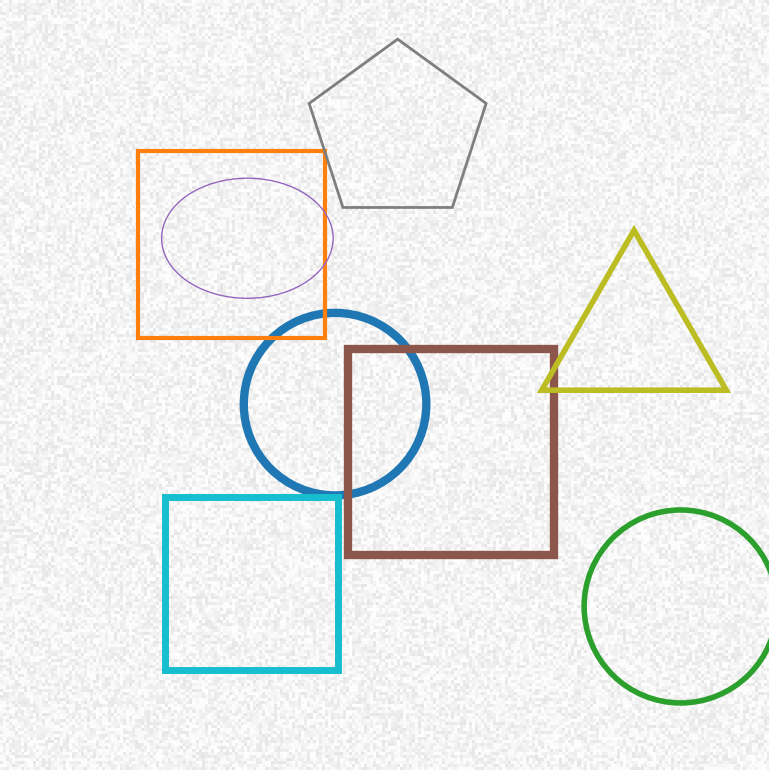[{"shape": "circle", "thickness": 3, "radius": 0.59, "center": [0.435, 0.475]}, {"shape": "square", "thickness": 1.5, "radius": 0.61, "center": [0.301, 0.682]}, {"shape": "circle", "thickness": 2, "radius": 0.63, "center": [0.884, 0.212]}, {"shape": "oval", "thickness": 0.5, "radius": 0.56, "center": [0.321, 0.691]}, {"shape": "square", "thickness": 3, "radius": 0.67, "center": [0.585, 0.413]}, {"shape": "pentagon", "thickness": 1, "radius": 0.6, "center": [0.516, 0.828]}, {"shape": "triangle", "thickness": 2, "radius": 0.69, "center": [0.823, 0.562]}, {"shape": "square", "thickness": 2.5, "radius": 0.56, "center": [0.326, 0.242]}]